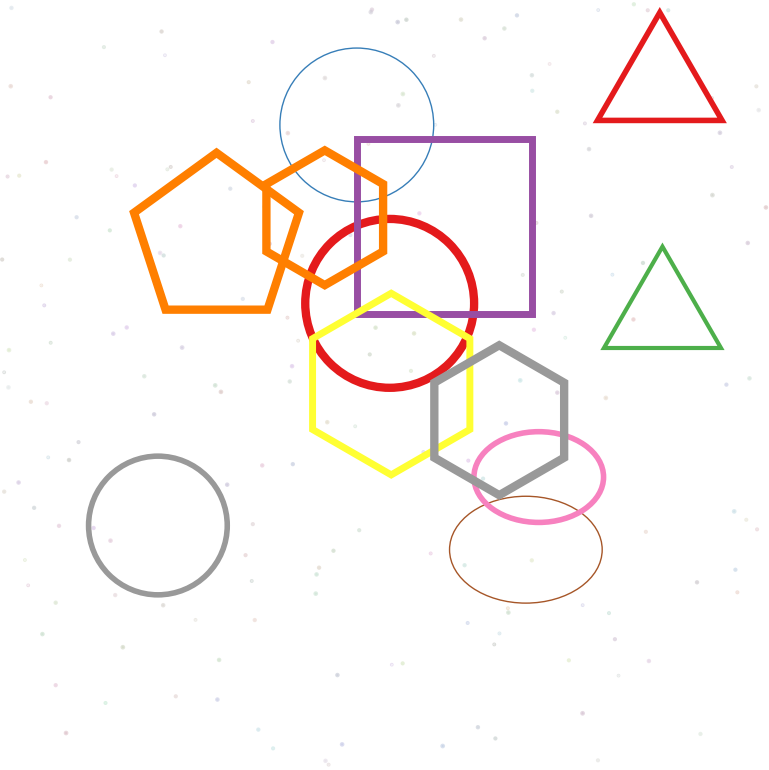[{"shape": "circle", "thickness": 3, "radius": 0.55, "center": [0.506, 0.606]}, {"shape": "triangle", "thickness": 2, "radius": 0.47, "center": [0.857, 0.89]}, {"shape": "circle", "thickness": 0.5, "radius": 0.5, "center": [0.463, 0.838]}, {"shape": "triangle", "thickness": 1.5, "radius": 0.44, "center": [0.86, 0.592]}, {"shape": "square", "thickness": 2.5, "radius": 0.57, "center": [0.577, 0.706]}, {"shape": "hexagon", "thickness": 3, "radius": 0.44, "center": [0.422, 0.717]}, {"shape": "pentagon", "thickness": 3, "radius": 0.56, "center": [0.281, 0.689]}, {"shape": "hexagon", "thickness": 2.5, "radius": 0.59, "center": [0.508, 0.501]}, {"shape": "oval", "thickness": 0.5, "radius": 0.5, "center": [0.683, 0.286]}, {"shape": "oval", "thickness": 2, "radius": 0.42, "center": [0.7, 0.38]}, {"shape": "hexagon", "thickness": 3, "radius": 0.49, "center": [0.648, 0.454]}, {"shape": "circle", "thickness": 2, "radius": 0.45, "center": [0.205, 0.318]}]